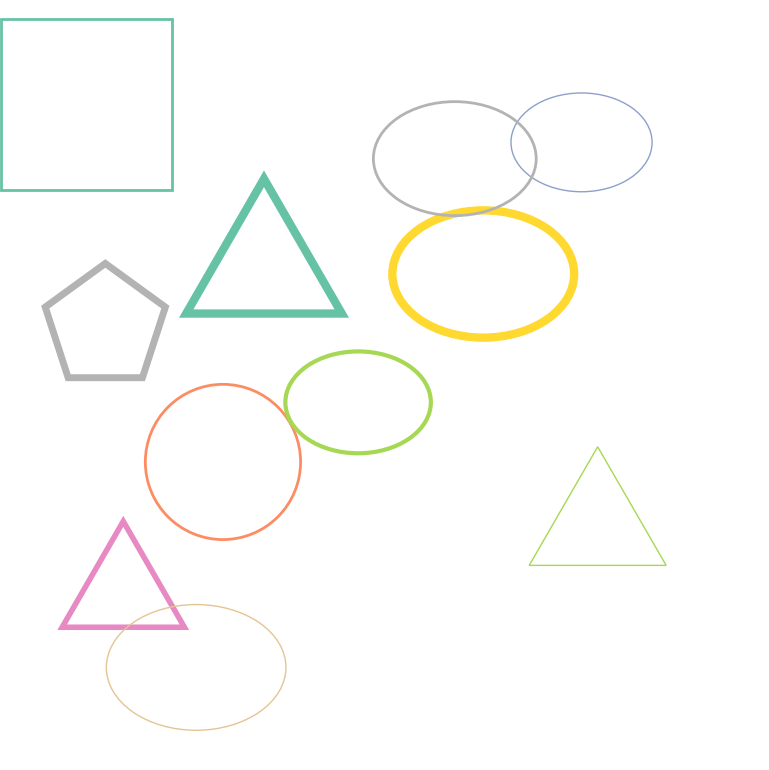[{"shape": "square", "thickness": 1, "radius": 0.55, "center": [0.112, 0.864]}, {"shape": "triangle", "thickness": 3, "radius": 0.58, "center": [0.343, 0.651]}, {"shape": "circle", "thickness": 1, "radius": 0.5, "center": [0.29, 0.4]}, {"shape": "oval", "thickness": 0.5, "radius": 0.46, "center": [0.755, 0.815]}, {"shape": "triangle", "thickness": 2, "radius": 0.46, "center": [0.16, 0.231]}, {"shape": "oval", "thickness": 1.5, "radius": 0.47, "center": [0.465, 0.477]}, {"shape": "triangle", "thickness": 0.5, "radius": 0.51, "center": [0.776, 0.317]}, {"shape": "oval", "thickness": 3, "radius": 0.59, "center": [0.628, 0.644]}, {"shape": "oval", "thickness": 0.5, "radius": 0.58, "center": [0.255, 0.133]}, {"shape": "oval", "thickness": 1, "radius": 0.53, "center": [0.591, 0.794]}, {"shape": "pentagon", "thickness": 2.5, "radius": 0.41, "center": [0.137, 0.576]}]